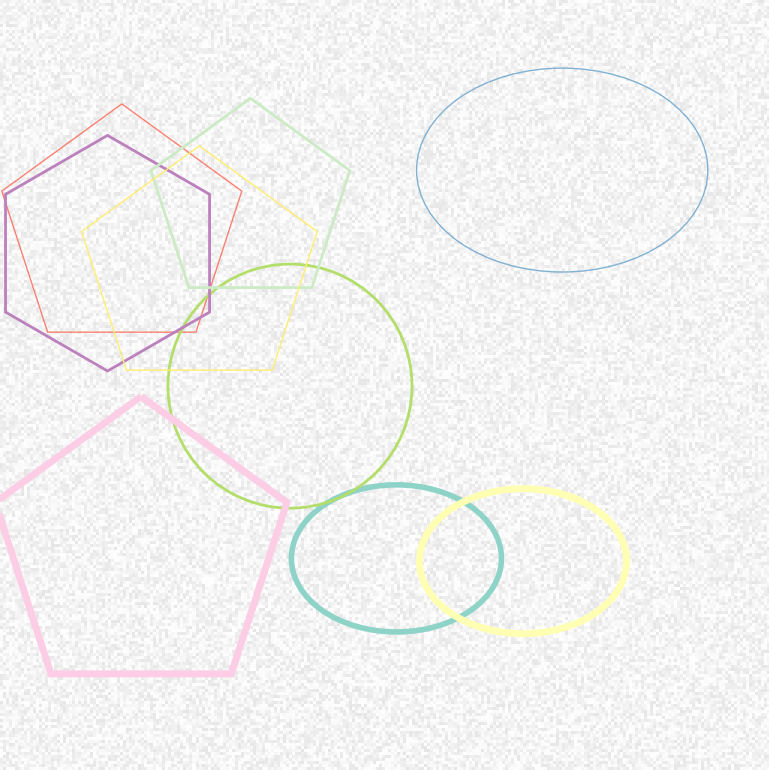[{"shape": "oval", "thickness": 2, "radius": 0.68, "center": [0.515, 0.275]}, {"shape": "oval", "thickness": 2.5, "radius": 0.67, "center": [0.679, 0.271]}, {"shape": "pentagon", "thickness": 0.5, "radius": 0.82, "center": [0.158, 0.701]}, {"shape": "oval", "thickness": 0.5, "radius": 0.95, "center": [0.73, 0.779]}, {"shape": "circle", "thickness": 1, "radius": 0.79, "center": [0.377, 0.499]}, {"shape": "pentagon", "thickness": 2.5, "radius": 1.0, "center": [0.183, 0.286]}, {"shape": "hexagon", "thickness": 1, "radius": 0.76, "center": [0.14, 0.671]}, {"shape": "pentagon", "thickness": 1, "radius": 0.68, "center": [0.325, 0.736]}, {"shape": "pentagon", "thickness": 0.5, "radius": 0.8, "center": [0.259, 0.65]}]